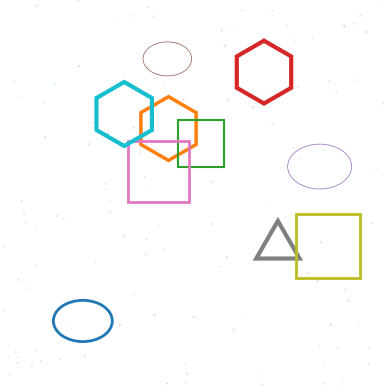[{"shape": "oval", "thickness": 2, "radius": 0.38, "center": [0.215, 0.166]}, {"shape": "hexagon", "thickness": 2.5, "radius": 0.41, "center": [0.438, 0.666]}, {"shape": "square", "thickness": 1.5, "radius": 0.3, "center": [0.522, 0.628]}, {"shape": "hexagon", "thickness": 3, "radius": 0.41, "center": [0.686, 0.813]}, {"shape": "oval", "thickness": 0.5, "radius": 0.42, "center": [0.83, 0.567]}, {"shape": "oval", "thickness": 0.5, "radius": 0.32, "center": [0.435, 0.847]}, {"shape": "square", "thickness": 2, "radius": 0.4, "center": [0.411, 0.555]}, {"shape": "triangle", "thickness": 3, "radius": 0.33, "center": [0.722, 0.361]}, {"shape": "square", "thickness": 2, "radius": 0.41, "center": [0.851, 0.361]}, {"shape": "hexagon", "thickness": 3, "radius": 0.42, "center": [0.323, 0.704]}]